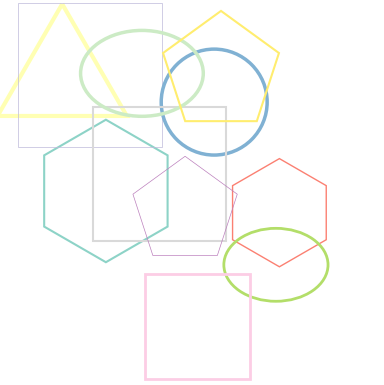[{"shape": "hexagon", "thickness": 1.5, "radius": 0.93, "center": [0.275, 0.504]}, {"shape": "triangle", "thickness": 3, "radius": 0.97, "center": [0.162, 0.796]}, {"shape": "square", "thickness": 0.5, "radius": 0.93, "center": [0.233, 0.806]}, {"shape": "hexagon", "thickness": 1, "radius": 0.7, "center": [0.726, 0.448]}, {"shape": "circle", "thickness": 2.5, "radius": 0.69, "center": [0.556, 0.735]}, {"shape": "oval", "thickness": 2, "radius": 0.68, "center": [0.717, 0.312]}, {"shape": "square", "thickness": 2, "radius": 0.68, "center": [0.514, 0.152]}, {"shape": "square", "thickness": 1.5, "radius": 0.87, "center": [0.414, 0.548]}, {"shape": "pentagon", "thickness": 0.5, "radius": 0.71, "center": [0.481, 0.452]}, {"shape": "oval", "thickness": 2.5, "radius": 0.8, "center": [0.369, 0.809]}, {"shape": "pentagon", "thickness": 1.5, "radius": 0.79, "center": [0.574, 0.813]}]